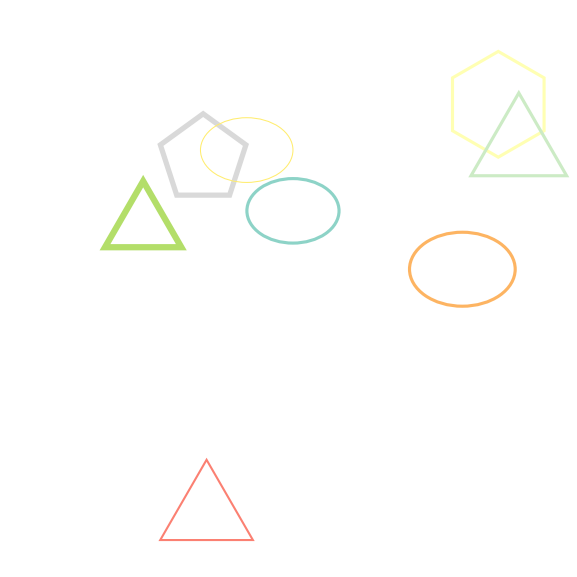[{"shape": "oval", "thickness": 1.5, "radius": 0.4, "center": [0.507, 0.634]}, {"shape": "hexagon", "thickness": 1.5, "radius": 0.46, "center": [0.863, 0.819]}, {"shape": "triangle", "thickness": 1, "radius": 0.46, "center": [0.358, 0.11]}, {"shape": "oval", "thickness": 1.5, "radius": 0.46, "center": [0.801, 0.533]}, {"shape": "triangle", "thickness": 3, "radius": 0.38, "center": [0.248, 0.609]}, {"shape": "pentagon", "thickness": 2.5, "radius": 0.39, "center": [0.352, 0.724]}, {"shape": "triangle", "thickness": 1.5, "radius": 0.48, "center": [0.898, 0.743]}, {"shape": "oval", "thickness": 0.5, "radius": 0.4, "center": [0.427, 0.739]}]